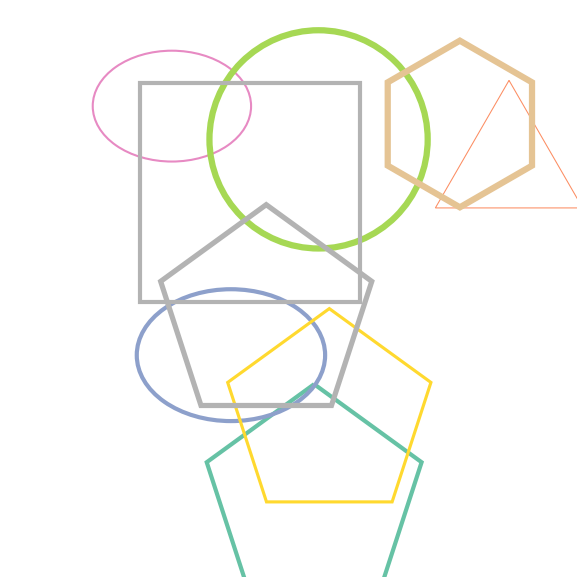[{"shape": "pentagon", "thickness": 2, "radius": 0.98, "center": [0.544, 0.138]}, {"shape": "triangle", "thickness": 0.5, "radius": 0.74, "center": [0.881, 0.713]}, {"shape": "oval", "thickness": 2, "radius": 0.82, "center": [0.4, 0.384]}, {"shape": "oval", "thickness": 1, "radius": 0.69, "center": [0.298, 0.815]}, {"shape": "circle", "thickness": 3, "radius": 0.94, "center": [0.552, 0.758]}, {"shape": "pentagon", "thickness": 1.5, "radius": 0.93, "center": [0.57, 0.28]}, {"shape": "hexagon", "thickness": 3, "radius": 0.72, "center": [0.796, 0.784]}, {"shape": "square", "thickness": 2, "radius": 0.95, "center": [0.433, 0.666]}, {"shape": "pentagon", "thickness": 2.5, "radius": 0.96, "center": [0.461, 0.452]}]